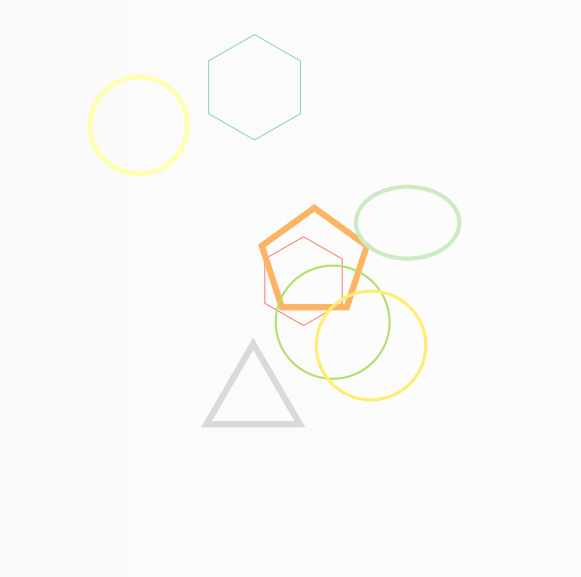[{"shape": "hexagon", "thickness": 0.5, "radius": 0.46, "center": [0.438, 0.848]}, {"shape": "circle", "thickness": 2.5, "radius": 0.42, "center": [0.239, 0.782]}, {"shape": "hexagon", "thickness": 0.5, "radius": 0.38, "center": [0.522, 0.512]}, {"shape": "pentagon", "thickness": 3, "radius": 0.48, "center": [0.541, 0.544]}, {"shape": "circle", "thickness": 1, "radius": 0.49, "center": [0.572, 0.441]}, {"shape": "triangle", "thickness": 3, "radius": 0.46, "center": [0.436, 0.311]}, {"shape": "oval", "thickness": 2, "radius": 0.44, "center": [0.701, 0.614]}, {"shape": "circle", "thickness": 1.5, "radius": 0.47, "center": [0.638, 0.401]}]